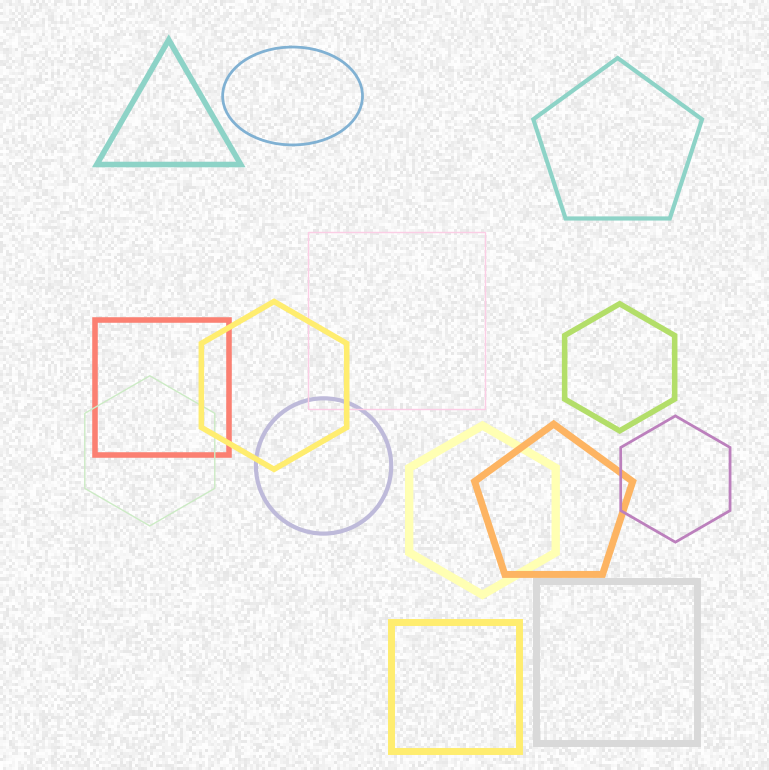[{"shape": "triangle", "thickness": 2, "radius": 0.54, "center": [0.219, 0.84]}, {"shape": "pentagon", "thickness": 1.5, "radius": 0.58, "center": [0.802, 0.809]}, {"shape": "hexagon", "thickness": 3, "radius": 0.55, "center": [0.627, 0.337]}, {"shape": "circle", "thickness": 1.5, "radius": 0.44, "center": [0.42, 0.395]}, {"shape": "square", "thickness": 2, "radius": 0.44, "center": [0.21, 0.497]}, {"shape": "oval", "thickness": 1, "radius": 0.45, "center": [0.38, 0.875]}, {"shape": "pentagon", "thickness": 2.5, "radius": 0.54, "center": [0.719, 0.341]}, {"shape": "hexagon", "thickness": 2, "radius": 0.41, "center": [0.805, 0.523]}, {"shape": "square", "thickness": 0.5, "radius": 0.58, "center": [0.515, 0.584]}, {"shape": "square", "thickness": 2.5, "radius": 0.52, "center": [0.801, 0.14]}, {"shape": "hexagon", "thickness": 1, "radius": 0.41, "center": [0.877, 0.378]}, {"shape": "hexagon", "thickness": 0.5, "radius": 0.49, "center": [0.195, 0.414]}, {"shape": "hexagon", "thickness": 2, "radius": 0.54, "center": [0.356, 0.499]}, {"shape": "square", "thickness": 2.5, "radius": 0.42, "center": [0.591, 0.108]}]